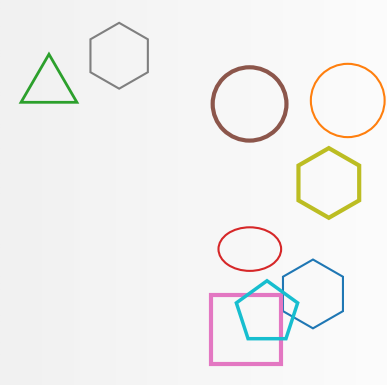[{"shape": "hexagon", "thickness": 1.5, "radius": 0.45, "center": [0.808, 0.237]}, {"shape": "circle", "thickness": 1.5, "radius": 0.48, "center": [0.897, 0.739]}, {"shape": "triangle", "thickness": 2, "radius": 0.42, "center": [0.126, 0.776]}, {"shape": "oval", "thickness": 1.5, "radius": 0.4, "center": [0.645, 0.353]}, {"shape": "circle", "thickness": 3, "radius": 0.48, "center": [0.644, 0.73]}, {"shape": "square", "thickness": 3, "radius": 0.45, "center": [0.634, 0.144]}, {"shape": "hexagon", "thickness": 1.5, "radius": 0.43, "center": [0.307, 0.855]}, {"shape": "hexagon", "thickness": 3, "radius": 0.45, "center": [0.849, 0.525]}, {"shape": "pentagon", "thickness": 2.5, "radius": 0.42, "center": [0.689, 0.188]}]